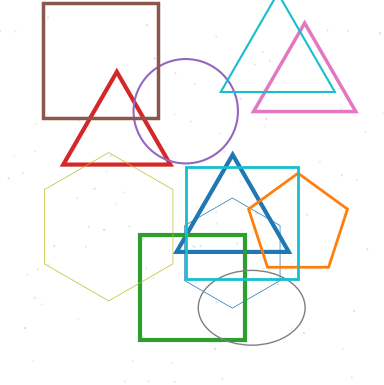[{"shape": "hexagon", "thickness": 0.5, "radius": 0.72, "center": [0.604, 0.343]}, {"shape": "triangle", "thickness": 3, "radius": 0.84, "center": [0.604, 0.43]}, {"shape": "pentagon", "thickness": 2, "radius": 0.68, "center": [0.774, 0.415]}, {"shape": "square", "thickness": 3, "radius": 0.68, "center": [0.501, 0.255]}, {"shape": "triangle", "thickness": 3, "radius": 0.8, "center": [0.303, 0.653]}, {"shape": "circle", "thickness": 1.5, "radius": 0.68, "center": [0.482, 0.711]}, {"shape": "square", "thickness": 2.5, "radius": 0.74, "center": [0.261, 0.842]}, {"shape": "triangle", "thickness": 2.5, "radius": 0.77, "center": [0.791, 0.787]}, {"shape": "oval", "thickness": 1, "radius": 0.69, "center": [0.654, 0.201]}, {"shape": "hexagon", "thickness": 0.5, "radius": 0.96, "center": [0.282, 0.411]}, {"shape": "square", "thickness": 2, "radius": 0.73, "center": [0.628, 0.421]}, {"shape": "triangle", "thickness": 1.5, "radius": 0.86, "center": [0.722, 0.847]}]